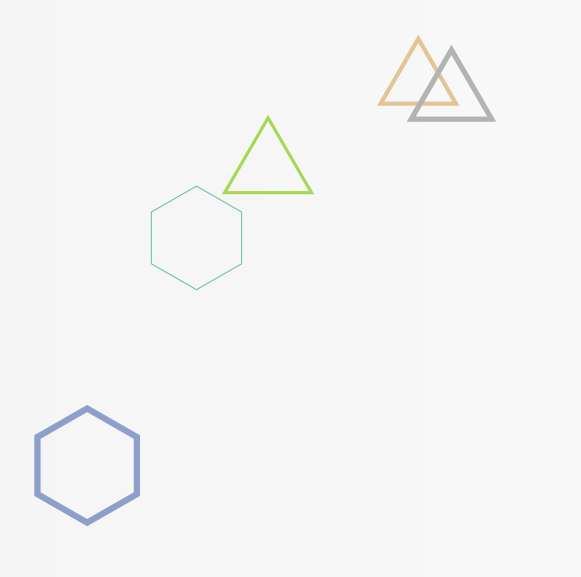[{"shape": "hexagon", "thickness": 0.5, "radius": 0.45, "center": [0.338, 0.587]}, {"shape": "hexagon", "thickness": 3, "radius": 0.49, "center": [0.15, 0.193]}, {"shape": "triangle", "thickness": 1.5, "radius": 0.43, "center": [0.461, 0.709]}, {"shape": "triangle", "thickness": 2, "radius": 0.37, "center": [0.72, 0.857]}, {"shape": "triangle", "thickness": 2.5, "radius": 0.4, "center": [0.777, 0.833]}]